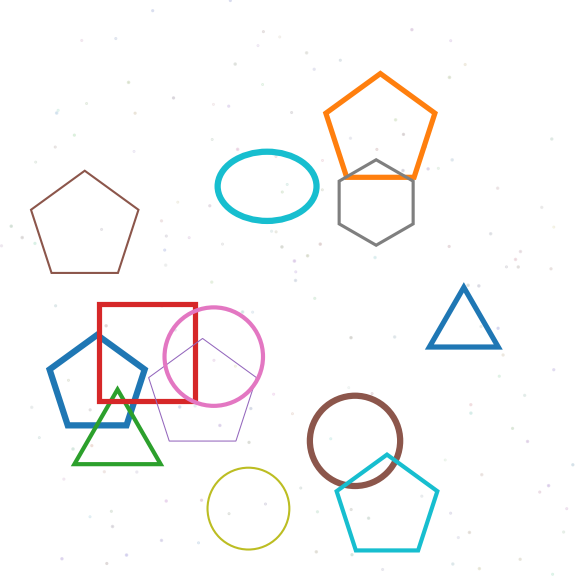[{"shape": "triangle", "thickness": 2.5, "radius": 0.34, "center": [0.803, 0.433]}, {"shape": "pentagon", "thickness": 3, "radius": 0.43, "center": [0.168, 0.333]}, {"shape": "pentagon", "thickness": 2.5, "radius": 0.5, "center": [0.659, 0.772]}, {"shape": "triangle", "thickness": 2, "radius": 0.43, "center": [0.203, 0.238]}, {"shape": "square", "thickness": 2.5, "radius": 0.42, "center": [0.255, 0.389]}, {"shape": "pentagon", "thickness": 0.5, "radius": 0.49, "center": [0.351, 0.315]}, {"shape": "pentagon", "thickness": 1, "radius": 0.49, "center": [0.147, 0.606]}, {"shape": "circle", "thickness": 3, "radius": 0.39, "center": [0.615, 0.236]}, {"shape": "circle", "thickness": 2, "radius": 0.43, "center": [0.37, 0.382]}, {"shape": "hexagon", "thickness": 1.5, "radius": 0.37, "center": [0.651, 0.648]}, {"shape": "circle", "thickness": 1, "radius": 0.35, "center": [0.43, 0.118]}, {"shape": "oval", "thickness": 3, "radius": 0.43, "center": [0.462, 0.676]}, {"shape": "pentagon", "thickness": 2, "radius": 0.46, "center": [0.67, 0.12]}]